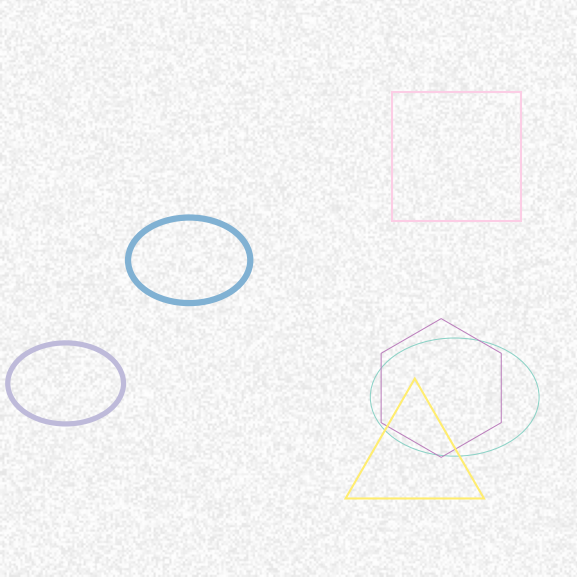[{"shape": "oval", "thickness": 0.5, "radius": 0.73, "center": [0.787, 0.312]}, {"shape": "oval", "thickness": 2.5, "radius": 0.5, "center": [0.114, 0.335]}, {"shape": "oval", "thickness": 3, "radius": 0.53, "center": [0.328, 0.548]}, {"shape": "square", "thickness": 1, "radius": 0.56, "center": [0.791, 0.728]}, {"shape": "hexagon", "thickness": 0.5, "radius": 0.6, "center": [0.764, 0.327]}, {"shape": "triangle", "thickness": 1, "radius": 0.69, "center": [0.718, 0.205]}]